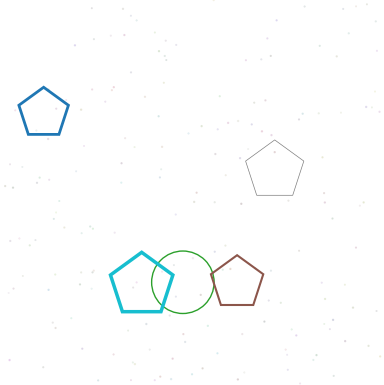[{"shape": "pentagon", "thickness": 2, "radius": 0.34, "center": [0.113, 0.706]}, {"shape": "circle", "thickness": 1, "radius": 0.41, "center": [0.475, 0.267]}, {"shape": "pentagon", "thickness": 1.5, "radius": 0.36, "center": [0.616, 0.266]}, {"shape": "pentagon", "thickness": 0.5, "radius": 0.4, "center": [0.714, 0.557]}, {"shape": "pentagon", "thickness": 2.5, "radius": 0.43, "center": [0.368, 0.259]}]